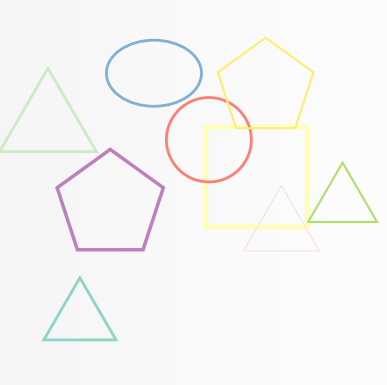[{"shape": "triangle", "thickness": 2, "radius": 0.54, "center": [0.206, 0.171]}, {"shape": "square", "thickness": 3, "radius": 0.65, "center": [0.662, 0.54]}, {"shape": "circle", "thickness": 2, "radius": 0.55, "center": [0.539, 0.637]}, {"shape": "oval", "thickness": 2, "radius": 0.61, "center": [0.397, 0.81]}, {"shape": "triangle", "thickness": 1.5, "radius": 0.51, "center": [0.884, 0.475]}, {"shape": "triangle", "thickness": 0.5, "radius": 0.57, "center": [0.726, 0.405]}, {"shape": "pentagon", "thickness": 2.5, "radius": 0.72, "center": [0.284, 0.468]}, {"shape": "triangle", "thickness": 2, "radius": 0.72, "center": [0.124, 0.678]}, {"shape": "pentagon", "thickness": 1.5, "radius": 0.65, "center": [0.685, 0.772]}]